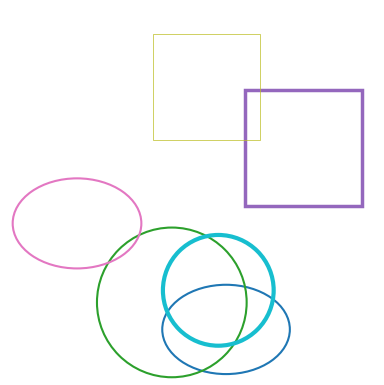[{"shape": "oval", "thickness": 1.5, "radius": 0.83, "center": [0.587, 0.144]}, {"shape": "circle", "thickness": 1.5, "radius": 0.97, "center": [0.446, 0.215]}, {"shape": "square", "thickness": 2.5, "radius": 0.75, "center": [0.788, 0.617]}, {"shape": "oval", "thickness": 1.5, "radius": 0.84, "center": [0.2, 0.42]}, {"shape": "square", "thickness": 0.5, "radius": 0.69, "center": [0.536, 0.774]}, {"shape": "circle", "thickness": 3, "radius": 0.72, "center": [0.567, 0.246]}]